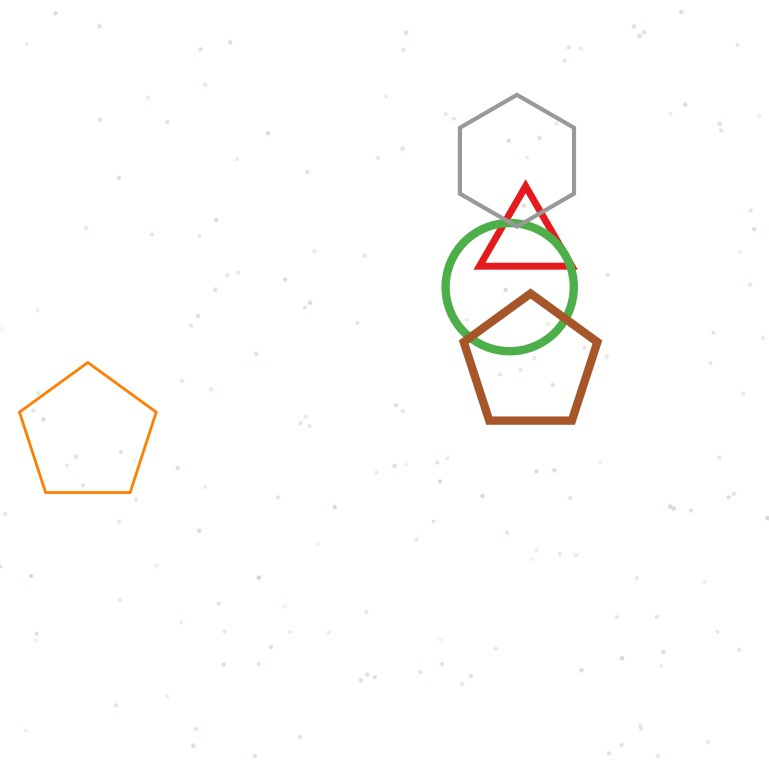[{"shape": "triangle", "thickness": 2.5, "radius": 0.35, "center": [0.683, 0.689]}, {"shape": "circle", "thickness": 3, "radius": 0.42, "center": [0.662, 0.627]}, {"shape": "pentagon", "thickness": 1, "radius": 0.47, "center": [0.114, 0.436]}, {"shape": "pentagon", "thickness": 3, "radius": 0.46, "center": [0.689, 0.528]}, {"shape": "hexagon", "thickness": 1.5, "radius": 0.43, "center": [0.671, 0.791]}]